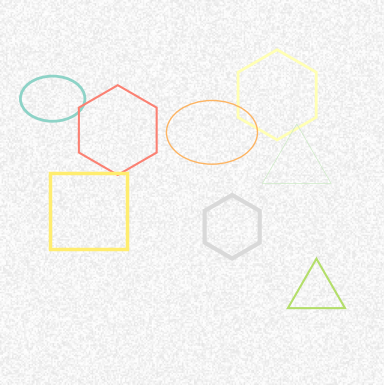[{"shape": "oval", "thickness": 2, "radius": 0.42, "center": [0.137, 0.744]}, {"shape": "hexagon", "thickness": 2, "radius": 0.59, "center": [0.72, 0.754]}, {"shape": "hexagon", "thickness": 1.5, "radius": 0.58, "center": [0.306, 0.662]}, {"shape": "oval", "thickness": 1, "radius": 0.59, "center": [0.551, 0.656]}, {"shape": "triangle", "thickness": 1.5, "radius": 0.43, "center": [0.822, 0.242]}, {"shape": "hexagon", "thickness": 3, "radius": 0.41, "center": [0.603, 0.411]}, {"shape": "triangle", "thickness": 0.5, "radius": 0.52, "center": [0.771, 0.575]}, {"shape": "square", "thickness": 2.5, "radius": 0.49, "center": [0.23, 0.452]}]